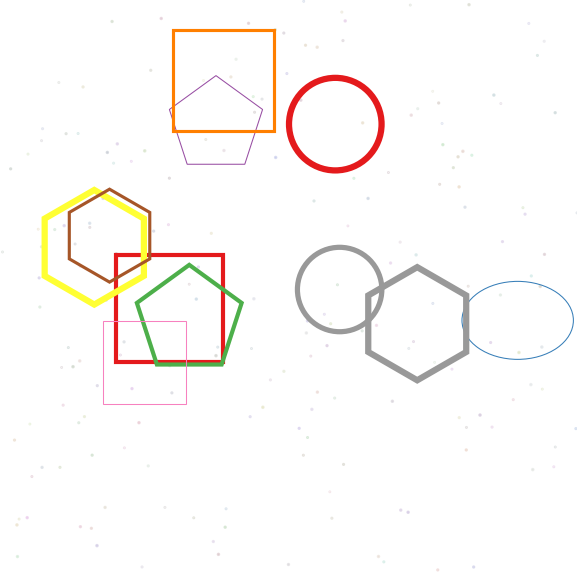[{"shape": "square", "thickness": 2, "radius": 0.46, "center": [0.293, 0.465]}, {"shape": "circle", "thickness": 3, "radius": 0.4, "center": [0.581, 0.784]}, {"shape": "oval", "thickness": 0.5, "radius": 0.48, "center": [0.896, 0.444]}, {"shape": "pentagon", "thickness": 2, "radius": 0.48, "center": [0.328, 0.445]}, {"shape": "pentagon", "thickness": 0.5, "radius": 0.42, "center": [0.374, 0.783]}, {"shape": "square", "thickness": 1.5, "radius": 0.44, "center": [0.386, 0.86]}, {"shape": "hexagon", "thickness": 3, "radius": 0.5, "center": [0.163, 0.571]}, {"shape": "hexagon", "thickness": 1.5, "radius": 0.4, "center": [0.19, 0.591]}, {"shape": "square", "thickness": 0.5, "radius": 0.36, "center": [0.251, 0.372]}, {"shape": "circle", "thickness": 2.5, "radius": 0.37, "center": [0.588, 0.498]}, {"shape": "hexagon", "thickness": 3, "radius": 0.49, "center": [0.722, 0.439]}]